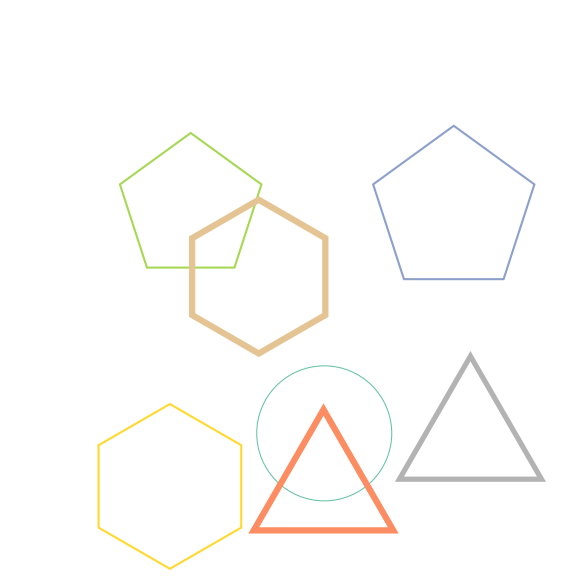[{"shape": "circle", "thickness": 0.5, "radius": 0.58, "center": [0.561, 0.249]}, {"shape": "triangle", "thickness": 3, "radius": 0.7, "center": [0.56, 0.15]}, {"shape": "pentagon", "thickness": 1, "radius": 0.73, "center": [0.786, 0.635]}, {"shape": "pentagon", "thickness": 1, "radius": 0.64, "center": [0.33, 0.64]}, {"shape": "hexagon", "thickness": 1, "radius": 0.71, "center": [0.294, 0.157]}, {"shape": "hexagon", "thickness": 3, "radius": 0.67, "center": [0.448, 0.52]}, {"shape": "triangle", "thickness": 2.5, "radius": 0.71, "center": [0.815, 0.24]}]